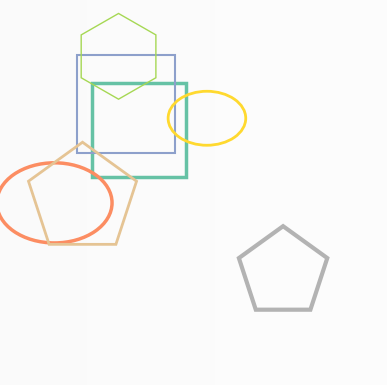[{"shape": "square", "thickness": 2.5, "radius": 0.61, "center": [0.359, 0.662]}, {"shape": "oval", "thickness": 2.5, "radius": 0.74, "center": [0.14, 0.473]}, {"shape": "square", "thickness": 1.5, "radius": 0.63, "center": [0.324, 0.73]}, {"shape": "hexagon", "thickness": 1, "radius": 0.56, "center": [0.306, 0.854]}, {"shape": "oval", "thickness": 2, "radius": 0.5, "center": [0.534, 0.693]}, {"shape": "pentagon", "thickness": 2, "radius": 0.73, "center": [0.213, 0.484]}, {"shape": "pentagon", "thickness": 3, "radius": 0.6, "center": [0.731, 0.293]}]